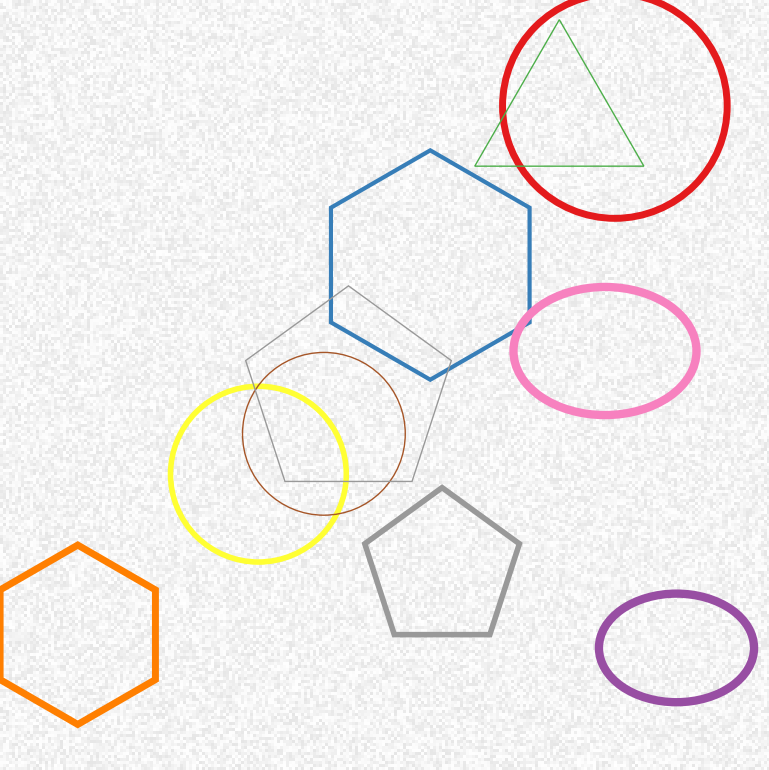[{"shape": "circle", "thickness": 2.5, "radius": 0.73, "center": [0.799, 0.862]}, {"shape": "hexagon", "thickness": 1.5, "radius": 0.74, "center": [0.559, 0.656]}, {"shape": "triangle", "thickness": 0.5, "radius": 0.63, "center": [0.726, 0.848]}, {"shape": "oval", "thickness": 3, "radius": 0.5, "center": [0.879, 0.159]}, {"shape": "hexagon", "thickness": 2.5, "radius": 0.58, "center": [0.101, 0.176]}, {"shape": "circle", "thickness": 2, "radius": 0.57, "center": [0.336, 0.384]}, {"shape": "circle", "thickness": 0.5, "radius": 0.53, "center": [0.421, 0.437]}, {"shape": "oval", "thickness": 3, "radius": 0.59, "center": [0.786, 0.544]}, {"shape": "pentagon", "thickness": 2, "radius": 0.53, "center": [0.574, 0.261]}, {"shape": "pentagon", "thickness": 0.5, "radius": 0.7, "center": [0.453, 0.488]}]